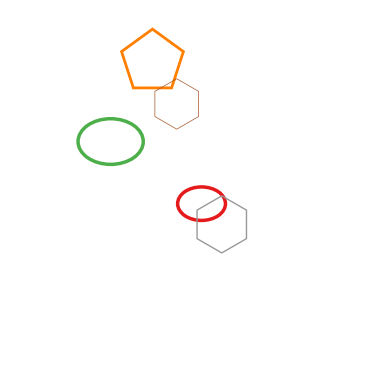[{"shape": "oval", "thickness": 2.5, "radius": 0.31, "center": [0.523, 0.471]}, {"shape": "oval", "thickness": 2.5, "radius": 0.42, "center": [0.287, 0.632]}, {"shape": "pentagon", "thickness": 2, "radius": 0.42, "center": [0.396, 0.84]}, {"shape": "hexagon", "thickness": 0.5, "radius": 0.33, "center": [0.459, 0.73]}, {"shape": "hexagon", "thickness": 1, "radius": 0.37, "center": [0.576, 0.417]}]